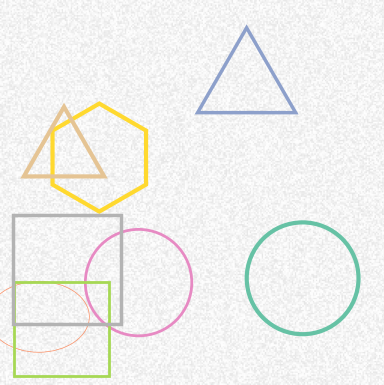[{"shape": "circle", "thickness": 3, "radius": 0.73, "center": [0.786, 0.277]}, {"shape": "oval", "thickness": 0.5, "radius": 0.66, "center": [0.101, 0.177]}, {"shape": "triangle", "thickness": 2.5, "radius": 0.73, "center": [0.641, 0.781]}, {"shape": "circle", "thickness": 2, "radius": 0.69, "center": [0.36, 0.266]}, {"shape": "square", "thickness": 2, "radius": 0.62, "center": [0.159, 0.146]}, {"shape": "hexagon", "thickness": 3, "radius": 0.7, "center": [0.258, 0.591]}, {"shape": "triangle", "thickness": 3, "radius": 0.6, "center": [0.166, 0.602]}, {"shape": "square", "thickness": 2.5, "radius": 0.7, "center": [0.173, 0.3]}]